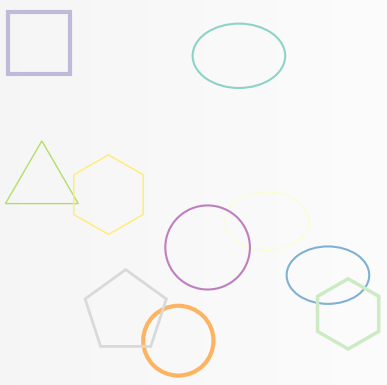[{"shape": "oval", "thickness": 1.5, "radius": 0.6, "center": [0.617, 0.855]}, {"shape": "oval", "thickness": 0.5, "radius": 0.54, "center": [0.689, 0.425]}, {"shape": "square", "thickness": 3, "radius": 0.41, "center": [0.101, 0.888]}, {"shape": "oval", "thickness": 1.5, "radius": 0.53, "center": [0.846, 0.285]}, {"shape": "circle", "thickness": 3, "radius": 0.45, "center": [0.46, 0.115]}, {"shape": "triangle", "thickness": 1, "radius": 0.54, "center": [0.108, 0.525]}, {"shape": "pentagon", "thickness": 2, "radius": 0.55, "center": [0.324, 0.189]}, {"shape": "circle", "thickness": 1.5, "radius": 0.55, "center": [0.536, 0.357]}, {"shape": "hexagon", "thickness": 2.5, "radius": 0.46, "center": [0.898, 0.185]}, {"shape": "hexagon", "thickness": 1, "radius": 0.52, "center": [0.28, 0.494]}]